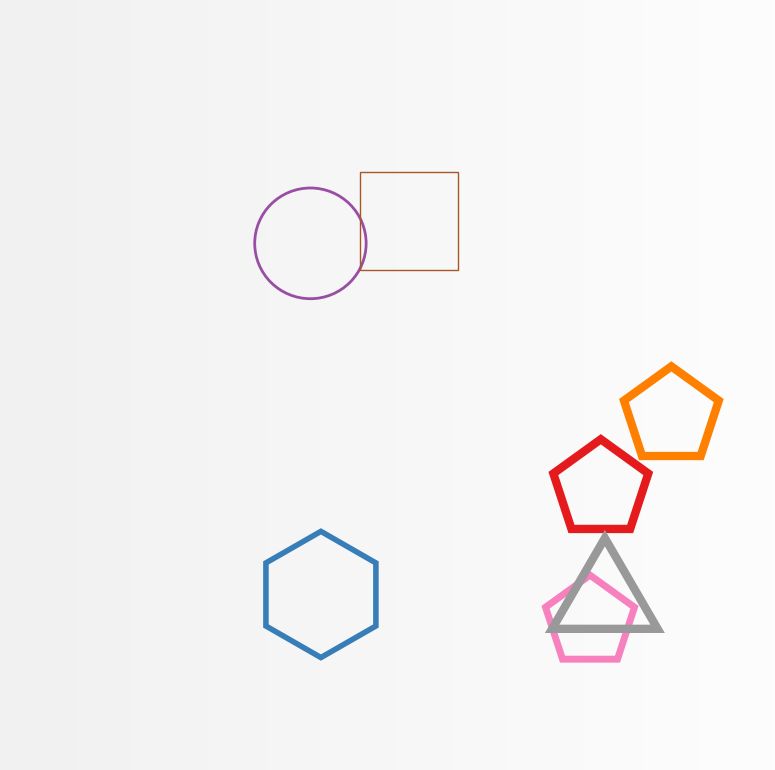[{"shape": "pentagon", "thickness": 3, "radius": 0.32, "center": [0.775, 0.365]}, {"shape": "hexagon", "thickness": 2, "radius": 0.41, "center": [0.414, 0.228]}, {"shape": "circle", "thickness": 1, "radius": 0.36, "center": [0.401, 0.684]}, {"shape": "pentagon", "thickness": 3, "radius": 0.32, "center": [0.866, 0.46]}, {"shape": "square", "thickness": 0.5, "radius": 0.32, "center": [0.527, 0.713]}, {"shape": "pentagon", "thickness": 2.5, "radius": 0.3, "center": [0.761, 0.193]}, {"shape": "triangle", "thickness": 3, "radius": 0.39, "center": [0.78, 0.223]}]